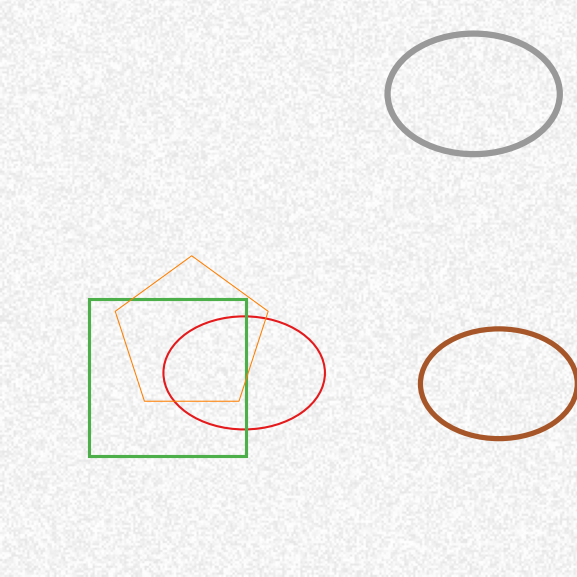[{"shape": "oval", "thickness": 1, "radius": 0.7, "center": [0.423, 0.353]}, {"shape": "square", "thickness": 1.5, "radius": 0.68, "center": [0.29, 0.346]}, {"shape": "pentagon", "thickness": 0.5, "radius": 0.7, "center": [0.332, 0.417]}, {"shape": "oval", "thickness": 2.5, "radius": 0.68, "center": [0.864, 0.335]}, {"shape": "oval", "thickness": 3, "radius": 0.75, "center": [0.82, 0.837]}]